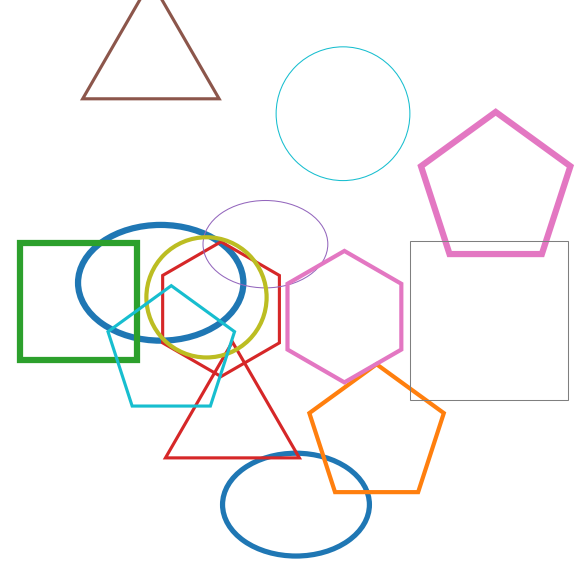[{"shape": "oval", "thickness": 3, "radius": 0.72, "center": [0.278, 0.509]}, {"shape": "oval", "thickness": 2.5, "radius": 0.64, "center": [0.513, 0.125]}, {"shape": "pentagon", "thickness": 2, "radius": 0.61, "center": [0.652, 0.246]}, {"shape": "square", "thickness": 3, "radius": 0.5, "center": [0.136, 0.477]}, {"shape": "triangle", "thickness": 1.5, "radius": 0.67, "center": [0.402, 0.273]}, {"shape": "hexagon", "thickness": 1.5, "radius": 0.58, "center": [0.383, 0.464]}, {"shape": "oval", "thickness": 0.5, "radius": 0.54, "center": [0.46, 0.576]}, {"shape": "triangle", "thickness": 1.5, "radius": 0.68, "center": [0.261, 0.896]}, {"shape": "hexagon", "thickness": 2, "radius": 0.57, "center": [0.596, 0.451]}, {"shape": "pentagon", "thickness": 3, "radius": 0.68, "center": [0.858, 0.669]}, {"shape": "square", "thickness": 0.5, "radius": 0.69, "center": [0.847, 0.444]}, {"shape": "circle", "thickness": 2, "radius": 0.52, "center": [0.358, 0.484]}, {"shape": "circle", "thickness": 0.5, "radius": 0.58, "center": [0.594, 0.802]}, {"shape": "pentagon", "thickness": 1.5, "radius": 0.58, "center": [0.297, 0.389]}]